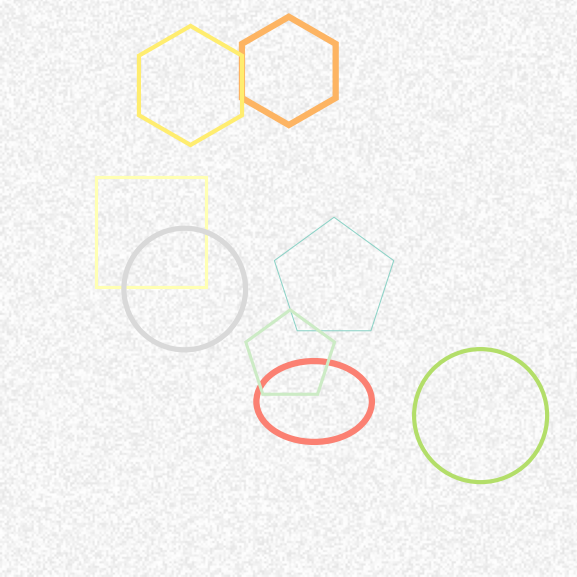[{"shape": "pentagon", "thickness": 0.5, "radius": 0.54, "center": [0.578, 0.514]}, {"shape": "square", "thickness": 1.5, "radius": 0.48, "center": [0.261, 0.598]}, {"shape": "oval", "thickness": 3, "radius": 0.5, "center": [0.544, 0.304]}, {"shape": "hexagon", "thickness": 3, "radius": 0.47, "center": [0.5, 0.876]}, {"shape": "circle", "thickness": 2, "radius": 0.58, "center": [0.832, 0.279]}, {"shape": "circle", "thickness": 2.5, "radius": 0.53, "center": [0.32, 0.499]}, {"shape": "pentagon", "thickness": 1.5, "radius": 0.4, "center": [0.502, 0.382]}, {"shape": "hexagon", "thickness": 2, "radius": 0.52, "center": [0.33, 0.851]}]